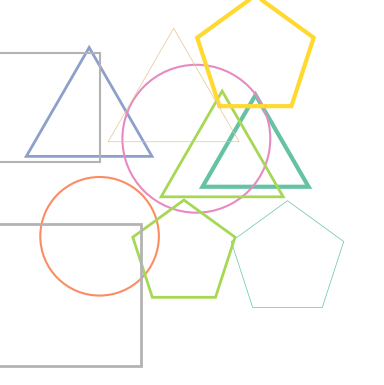[{"shape": "triangle", "thickness": 3, "radius": 0.8, "center": [0.664, 0.594]}, {"shape": "pentagon", "thickness": 0.5, "radius": 0.77, "center": [0.747, 0.325]}, {"shape": "circle", "thickness": 1.5, "radius": 0.77, "center": [0.259, 0.386]}, {"shape": "triangle", "thickness": 2, "radius": 0.94, "center": [0.232, 0.688]}, {"shape": "circle", "thickness": 1.5, "radius": 0.96, "center": [0.51, 0.64]}, {"shape": "pentagon", "thickness": 2, "radius": 0.7, "center": [0.478, 0.341]}, {"shape": "triangle", "thickness": 2, "radius": 0.92, "center": [0.577, 0.58]}, {"shape": "pentagon", "thickness": 3, "radius": 0.8, "center": [0.663, 0.853]}, {"shape": "triangle", "thickness": 0.5, "radius": 0.98, "center": [0.451, 0.73]}, {"shape": "square", "thickness": 2, "radius": 0.93, "center": [0.18, 0.234]}, {"shape": "square", "thickness": 1.5, "radius": 0.71, "center": [0.118, 0.722]}]